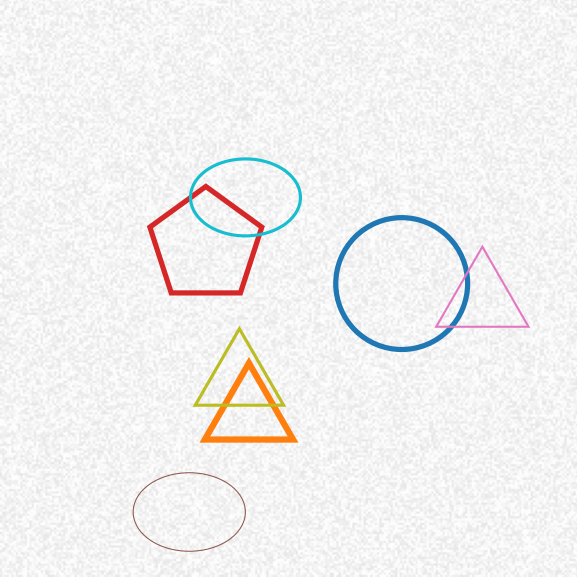[{"shape": "circle", "thickness": 2.5, "radius": 0.57, "center": [0.696, 0.508]}, {"shape": "triangle", "thickness": 3, "radius": 0.44, "center": [0.431, 0.282]}, {"shape": "pentagon", "thickness": 2.5, "radius": 0.51, "center": [0.356, 0.574]}, {"shape": "oval", "thickness": 0.5, "radius": 0.49, "center": [0.328, 0.113]}, {"shape": "triangle", "thickness": 1, "radius": 0.46, "center": [0.835, 0.48]}, {"shape": "triangle", "thickness": 1.5, "radius": 0.44, "center": [0.415, 0.342]}, {"shape": "oval", "thickness": 1.5, "radius": 0.48, "center": [0.425, 0.657]}]